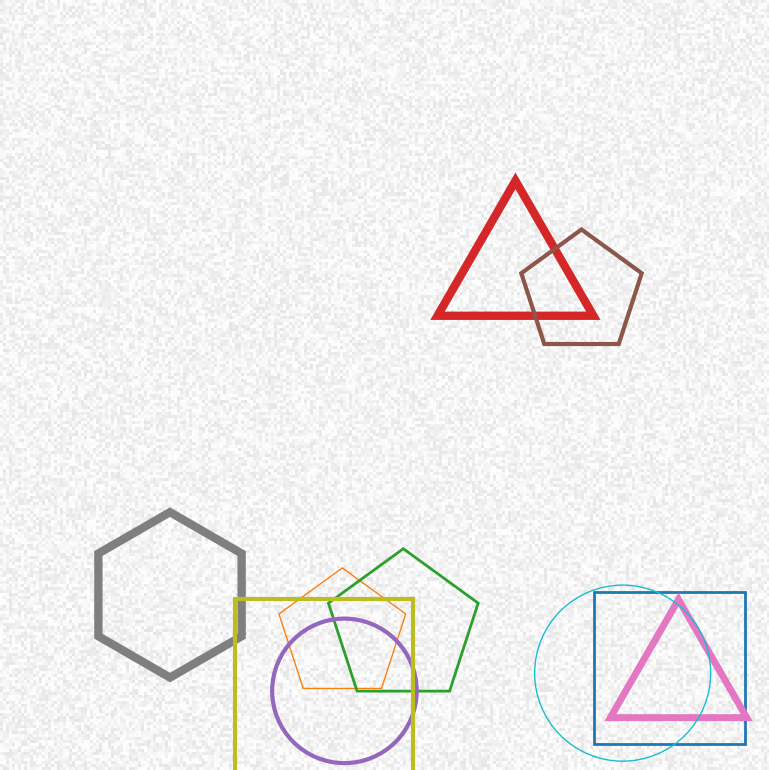[{"shape": "square", "thickness": 1, "radius": 0.49, "center": [0.87, 0.132]}, {"shape": "pentagon", "thickness": 0.5, "radius": 0.43, "center": [0.445, 0.176]}, {"shape": "pentagon", "thickness": 1, "radius": 0.51, "center": [0.524, 0.185]}, {"shape": "triangle", "thickness": 3, "radius": 0.58, "center": [0.669, 0.648]}, {"shape": "circle", "thickness": 1.5, "radius": 0.47, "center": [0.447, 0.103]}, {"shape": "pentagon", "thickness": 1.5, "radius": 0.41, "center": [0.755, 0.62]}, {"shape": "triangle", "thickness": 2.5, "radius": 0.51, "center": [0.881, 0.119]}, {"shape": "hexagon", "thickness": 3, "radius": 0.54, "center": [0.221, 0.227]}, {"shape": "square", "thickness": 1.5, "radius": 0.58, "center": [0.421, 0.106]}, {"shape": "circle", "thickness": 0.5, "radius": 0.57, "center": [0.809, 0.126]}]